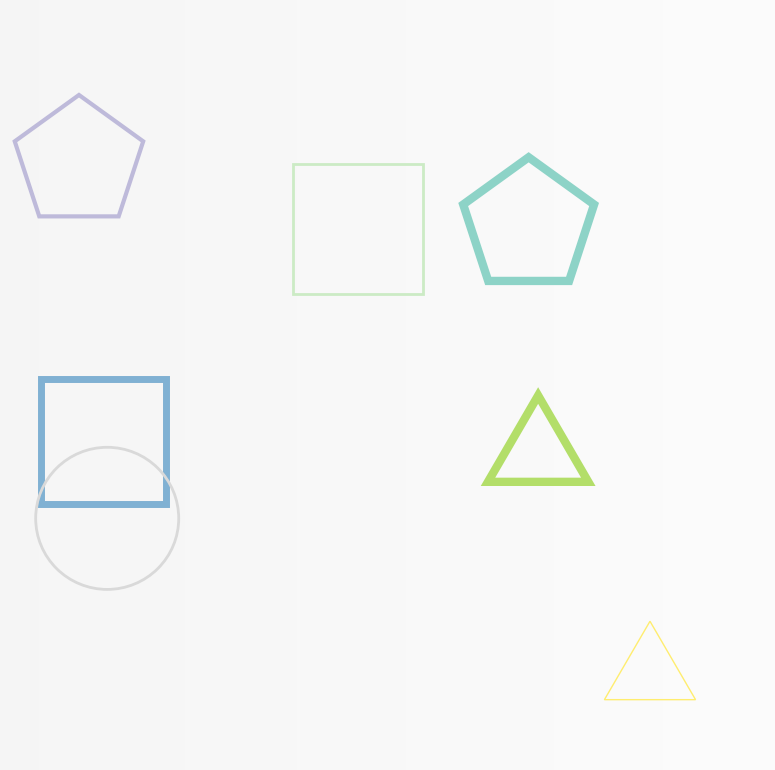[{"shape": "pentagon", "thickness": 3, "radius": 0.44, "center": [0.682, 0.707]}, {"shape": "pentagon", "thickness": 1.5, "radius": 0.44, "center": [0.102, 0.79]}, {"shape": "square", "thickness": 2.5, "radius": 0.41, "center": [0.134, 0.427]}, {"shape": "triangle", "thickness": 3, "radius": 0.37, "center": [0.694, 0.412]}, {"shape": "circle", "thickness": 1, "radius": 0.46, "center": [0.138, 0.327]}, {"shape": "square", "thickness": 1, "radius": 0.42, "center": [0.462, 0.703]}, {"shape": "triangle", "thickness": 0.5, "radius": 0.34, "center": [0.839, 0.125]}]